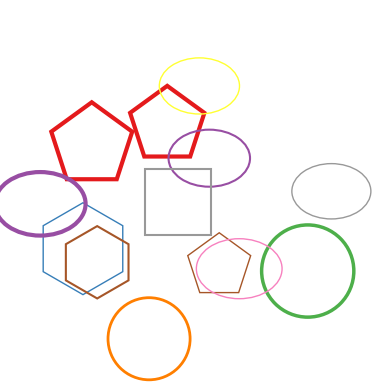[{"shape": "pentagon", "thickness": 3, "radius": 0.55, "center": [0.238, 0.624]}, {"shape": "pentagon", "thickness": 3, "radius": 0.51, "center": [0.434, 0.676]}, {"shape": "hexagon", "thickness": 1, "radius": 0.6, "center": [0.216, 0.354]}, {"shape": "circle", "thickness": 2.5, "radius": 0.6, "center": [0.799, 0.296]}, {"shape": "oval", "thickness": 1.5, "radius": 0.53, "center": [0.544, 0.589]}, {"shape": "oval", "thickness": 3, "radius": 0.59, "center": [0.104, 0.471]}, {"shape": "circle", "thickness": 2, "radius": 0.53, "center": [0.387, 0.12]}, {"shape": "oval", "thickness": 1, "radius": 0.52, "center": [0.518, 0.777]}, {"shape": "hexagon", "thickness": 1.5, "radius": 0.47, "center": [0.252, 0.319]}, {"shape": "pentagon", "thickness": 1, "radius": 0.43, "center": [0.569, 0.31]}, {"shape": "oval", "thickness": 1, "radius": 0.56, "center": [0.621, 0.302]}, {"shape": "square", "thickness": 1.5, "radius": 0.42, "center": [0.463, 0.476]}, {"shape": "oval", "thickness": 1, "radius": 0.51, "center": [0.861, 0.503]}]